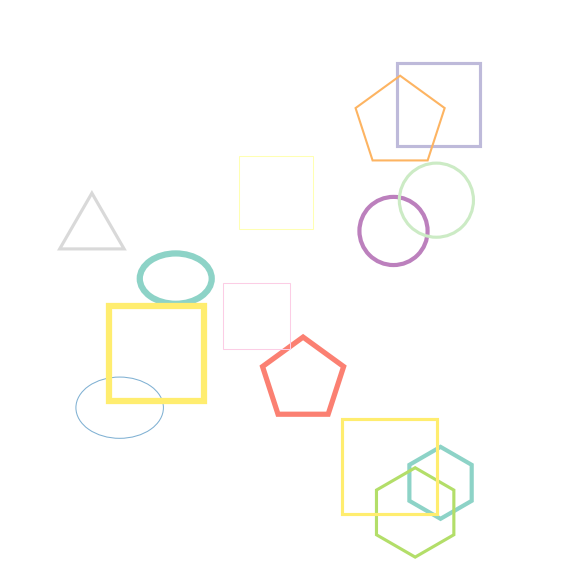[{"shape": "hexagon", "thickness": 2, "radius": 0.31, "center": [0.763, 0.163]}, {"shape": "oval", "thickness": 3, "radius": 0.31, "center": [0.304, 0.517]}, {"shape": "square", "thickness": 0.5, "radius": 0.32, "center": [0.478, 0.666]}, {"shape": "square", "thickness": 1.5, "radius": 0.36, "center": [0.76, 0.818]}, {"shape": "pentagon", "thickness": 2.5, "radius": 0.37, "center": [0.525, 0.342]}, {"shape": "oval", "thickness": 0.5, "radius": 0.38, "center": [0.207, 0.293]}, {"shape": "pentagon", "thickness": 1, "radius": 0.41, "center": [0.693, 0.787]}, {"shape": "hexagon", "thickness": 1.5, "radius": 0.39, "center": [0.719, 0.112]}, {"shape": "square", "thickness": 0.5, "radius": 0.29, "center": [0.444, 0.452]}, {"shape": "triangle", "thickness": 1.5, "radius": 0.32, "center": [0.159, 0.6]}, {"shape": "circle", "thickness": 2, "radius": 0.3, "center": [0.681, 0.599]}, {"shape": "circle", "thickness": 1.5, "radius": 0.32, "center": [0.756, 0.653]}, {"shape": "square", "thickness": 3, "radius": 0.41, "center": [0.271, 0.387]}, {"shape": "square", "thickness": 1.5, "radius": 0.41, "center": [0.675, 0.192]}]